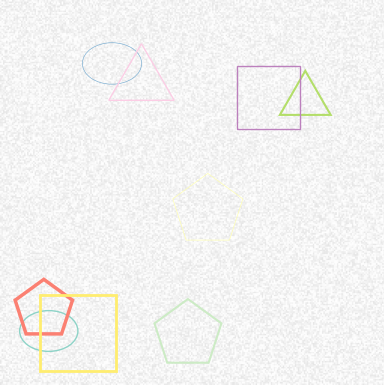[{"shape": "oval", "thickness": 1, "radius": 0.38, "center": [0.127, 0.14]}, {"shape": "pentagon", "thickness": 0.5, "radius": 0.48, "center": [0.54, 0.454]}, {"shape": "pentagon", "thickness": 2.5, "radius": 0.39, "center": [0.114, 0.196]}, {"shape": "oval", "thickness": 0.5, "radius": 0.38, "center": [0.291, 0.835]}, {"shape": "triangle", "thickness": 1.5, "radius": 0.38, "center": [0.793, 0.74]}, {"shape": "triangle", "thickness": 1, "radius": 0.49, "center": [0.367, 0.788]}, {"shape": "square", "thickness": 1, "radius": 0.41, "center": [0.697, 0.748]}, {"shape": "pentagon", "thickness": 1.5, "radius": 0.46, "center": [0.488, 0.132]}, {"shape": "square", "thickness": 2, "radius": 0.5, "center": [0.202, 0.135]}]